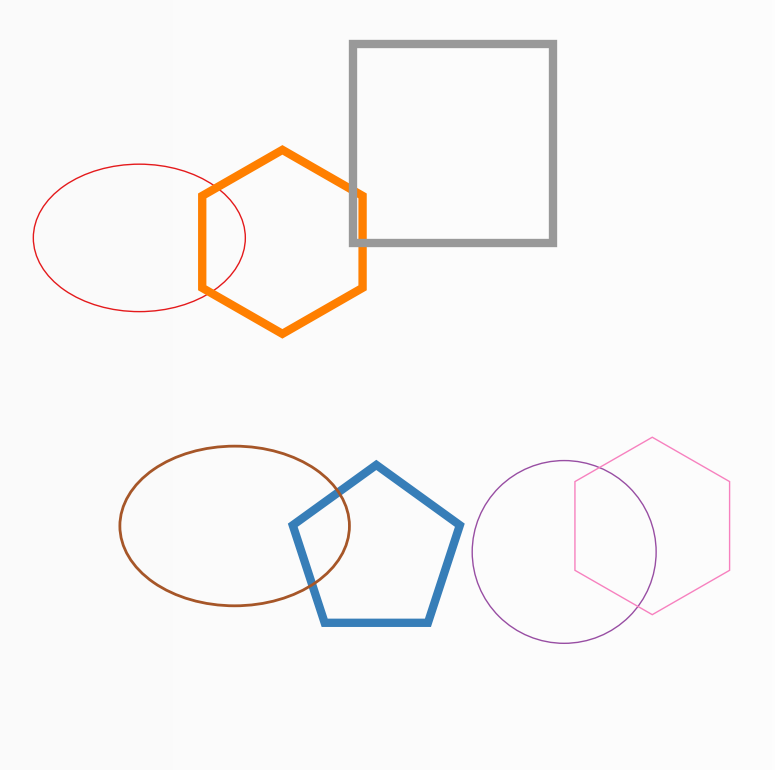[{"shape": "oval", "thickness": 0.5, "radius": 0.68, "center": [0.18, 0.691]}, {"shape": "pentagon", "thickness": 3, "radius": 0.57, "center": [0.486, 0.283]}, {"shape": "circle", "thickness": 0.5, "radius": 0.59, "center": [0.728, 0.283]}, {"shape": "hexagon", "thickness": 3, "radius": 0.6, "center": [0.364, 0.686]}, {"shape": "oval", "thickness": 1, "radius": 0.74, "center": [0.303, 0.317]}, {"shape": "hexagon", "thickness": 0.5, "radius": 0.58, "center": [0.842, 0.317]}, {"shape": "square", "thickness": 3, "radius": 0.65, "center": [0.584, 0.814]}]